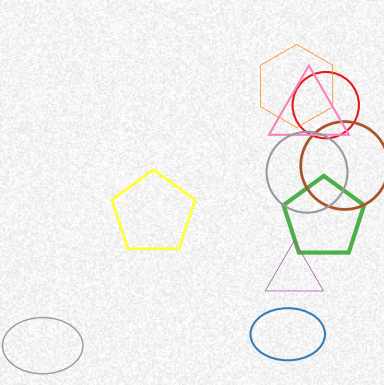[{"shape": "circle", "thickness": 1.5, "radius": 0.43, "center": [0.846, 0.727]}, {"shape": "oval", "thickness": 1.5, "radius": 0.48, "center": [0.747, 0.132]}, {"shape": "pentagon", "thickness": 3, "radius": 0.55, "center": [0.841, 0.433]}, {"shape": "triangle", "thickness": 0.5, "radius": 0.44, "center": [0.765, 0.288]}, {"shape": "hexagon", "thickness": 0.5, "radius": 0.54, "center": [0.771, 0.777]}, {"shape": "pentagon", "thickness": 2, "radius": 0.57, "center": [0.399, 0.446]}, {"shape": "circle", "thickness": 2, "radius": 0.57, "center": [0.895, 0.57]}, {"shape": "triangle", "thickness": 1.5, "radius": 0.6, "center": [0.802, 0.71]}, {"shape": "oval", "thickness": 1, "radius": 0.52, "center": [0.111, 0.102]}, {"shape": "circle", "thickness": 1.5, "radius": 0.53, "center": [0.797, 0.553]}]